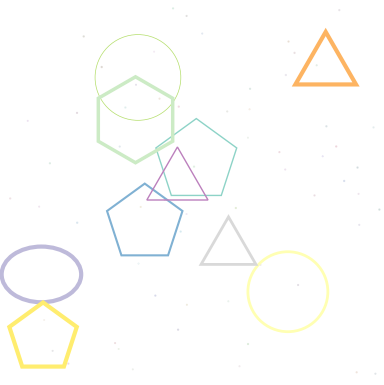[{"shape": "pentagon", "thickness": 1, "radius": 0.55, "center": [0.51, 0.582]}, {"shape": "circle", "thickness": 2, "radius": 0.52, "center": [0.748, 0.242]}, {"shape": "oval", "thickness": 3, "radius": 0.52, "center": [0.108, 0.287]}, {"shape": "pentagon", "thickness": 1.5, "radius": 0.52, "center": [0.376, 0.42]}, {"shape": "triangle", "thickness": 3, "radius": 0.45, "center": [0.846, 0.826]}, {"shape": "circle", "thickness": 0.5, "radius": 0.56, "center": [0.358, 0.799]}, {"shape": "triangle", "thickness": 2, "radius": 0.41, "center": [0.594, 0.354]}, {"shape": "triangle", "thickness": 1, "radius": 0.46, "center": [0.461, 0.526]}, {"shape": "hexagon", "thickness": 2.5, "radius": 0.56, "center": [0.352, 0.689]}, {"shape": "pentagon", "thickness": 3, "radius": 0.46, "center": [0.112, 0.122]}]